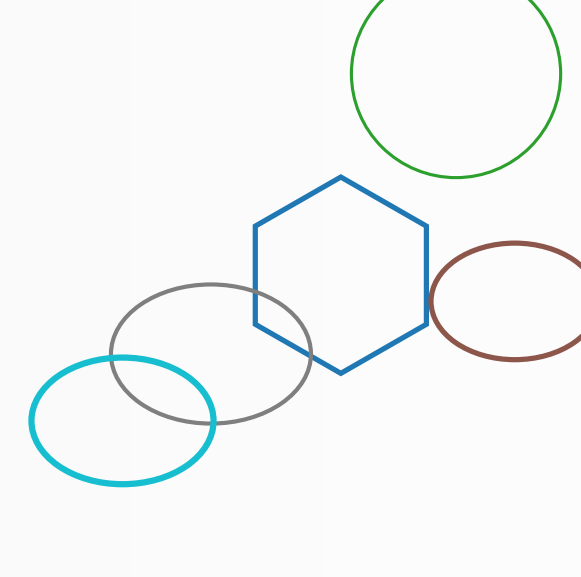[{"shape": "hexagon", "thickness": 2.5, "radius": 0.85, "center": [0.586, 0.523]}, {"shape": "circle", "thickness": 1.5, "radius": 0.9, "center": [0.785, 0.872]}, {"shape": "oval", "thickness": 2.5, "radius": 0.72, "center": [0.886, 0.477]}, {"shape": "oval", "thickness": 2, "radius": 0.86, "center": [0.363, 0.386]}, {"shape": "oval", "thickness": 3, "radius": 0.78, "center": [0.211, 0.27]}]